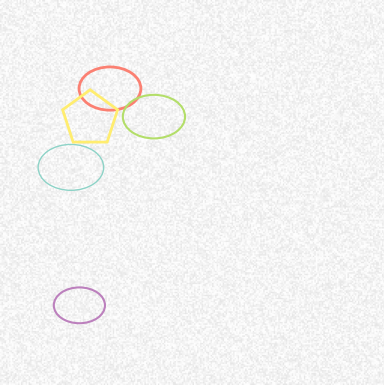[{"shape": "oval", "thickness": 1, "radius": 0.43, "center": [0.184, 0.565]}, {"shape": "oval", "thickness": 2, "radius": 0.4, "center": [0.286, 0.77]}, {"shape": "oval", "thickness": 1.5, "radius": 0.4, "center": [0.4, 0.697]}, {"shape": "oval", "thickness": 1.5, "radius": 0.33, "center": [0.206, 0.207]}, {"shape": "pentagon", "thickness": 2, "radius": 0.38, "center": [0.234, 0.692]}]